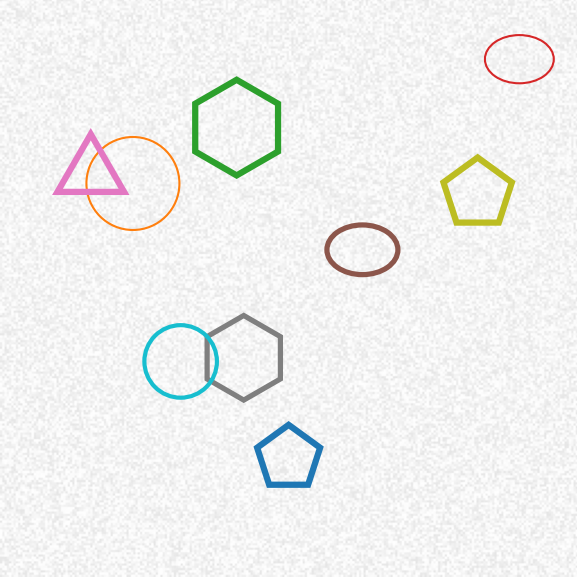[{"shape": "pentagon", "thickness": 3, "radius": 0.29, "center": [0.5, 0.206]}, {"shape": "circle", "thickness": 1, "radius": 0.4, "center": [0.23, 0.681]}, {"shape": "hexagon", "thickness": 3, "radius": 0.41, "center": [0.41, 0.778]}, {"shape": "oval", "thickness": 1, "radius": 0.3, "center": [0.899, 0.897]}, {"shape": "oval", "thickness": 2.5, "radius": 0.31, "center": [0.628, 0.567]}, {"shape": "triangle", "thickness": 3, "radius": 0.33, "center": [0.157, 0.7]}, {"shape": "hexagon", "thickness": 2.5, "radius": 0.37, "center": [0.422, 0.38]}, {"shape": "pentagon", "thickness": 3, "radius": 0.31, "center": [0.827, 0.664]}, {"shape": "circle", "thickness": 2, "radius": 0.31, "center": [0.313, 0.373]}]